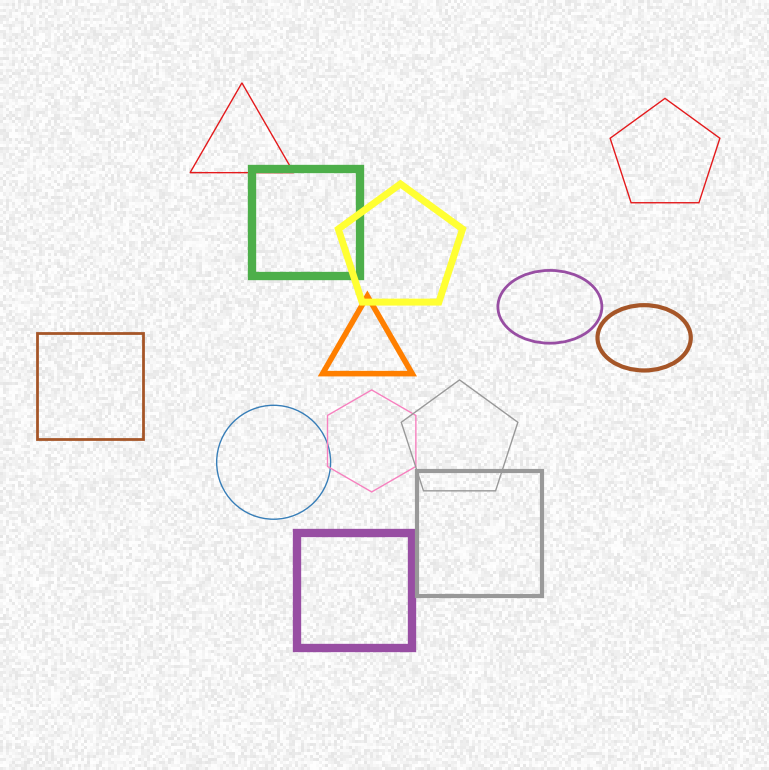[{"shape": "triangle", "thickness": 0.5, "radius": 0.39, "center": [0.314, 0.815]}, {"shape": "pentagon", "thickness": 0.5, "radius": 0.37, "center": [0.864, 0.797]}, {"shape": "circle", "thickness": 0.5, "radius": 0.37, "center": [0.355, 0.4]}, {"shape": "square", "thickness": 3, "radius": 0.35, "center": [0.398, 0.711]}, {"shape": "oval", "thickness": 1, "radius": 0.34, "center": [0.714, 0.602]}, {"shape": "square", "thickness": 3, "radius": 0.37, "center": [0.46, 0.233]}, {"shape": "triangle", "thickness": 2, "radius": 0.34, "center": [0.477, 0.548]}, {"shape": "pentagon", "thickness": 2.5, "radius": 0.42, "center": [0.52, 0.676]}, {"shape": "oval", "thickness": 1.5, "radius": 0.3, "center": [0.837, 0.561]}, {"shape": "square", "thickness": 1, "radius": 0.34, "center": [0.117, 0.499]}, {"shape": "hexagon", "thickness": 0.5, "radius": 0.33, "center": [0.483, 0.427]}, {"shape": "square", "thickness": 1.5, "radius": 0.4, "center": [0.623, 0.307]}, {"shape": "pentagon", "thickness": 0.5, "radius": 0.4, "center": [0.597, 0.427]}]